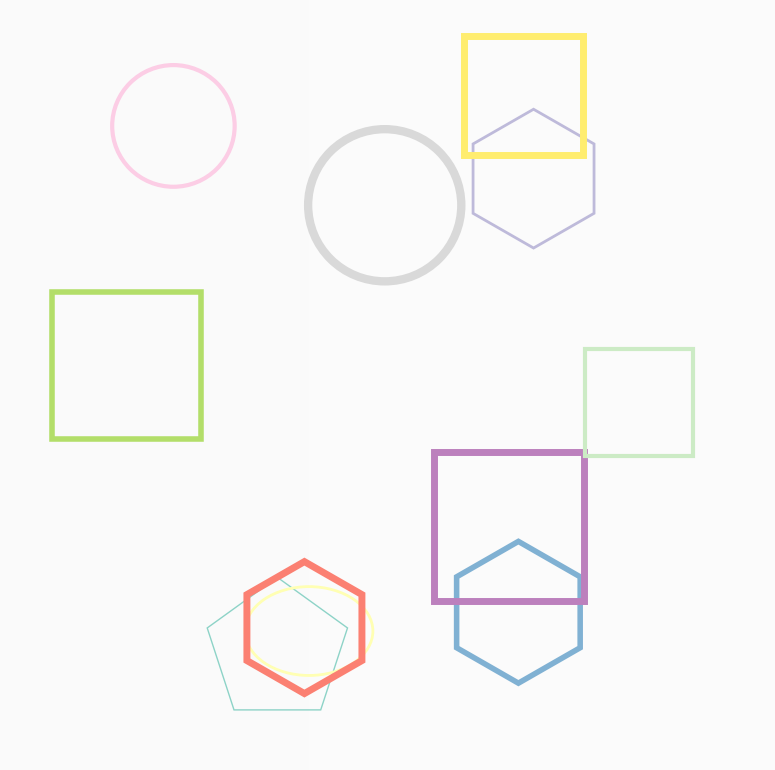[{"shape": "pentagon", "thickness": 0.5, "radius": 0.48, "center": [0.358, 0.155]}, {"shape": "oval", "thickness": 1, "radius": 0.41, "center": [0.399, 0.18]}, {"shape": "hexagon", "thickness": 1, "radius": 0.45, "center": [0.688, 0.768]}, {"shape": "hexagon", "thickness": 2.5, "radius": 0.43, "center": [0.393, 0.185]}, {"shape": "hexagon", "thickness": 2, "radius": 0.46, "center": [0.669, 0.205]}, {"shape": "square", "thickness": 2, "radius": 0.48, "center": [0.163, 0.525]}, {"shape": "circle", "thickness": 1.5, "radius": 0.4, "center": [0.224, 0.836]}, {"shape": "circle", "thickness": 3, "radius": 0.49, "center": [0.496, 0.733]}, {"shape": "square", "thickness": 2.5, "radius": 0.48, "center": [0.657, 0.316]}, {"shape": "square", "thickness": 1.5, "radius": 0.35, "center": [0.825, 0.477]}, {"shape": "square", "thickness": 2.5, "radius": 0.39, "center": [0.676, 0.876]}]